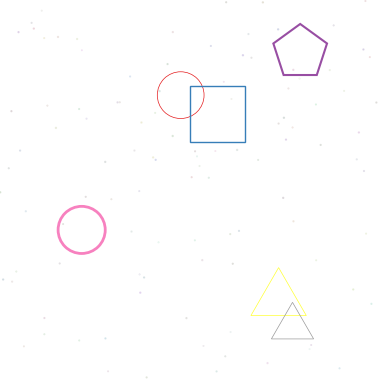[{"shape": "circle", "thickness": 0.5, "radius": 0.3, "center": [0.469, 0.753]}, {"shape": "square", "thickness": 1, "radius": 0.36, "center": [0.565, 0.704]}, {"shape": "pentagon", "thickness": 1.5, "radius": 0.37, "center": [0.78, 0.864]}, {"shape": "triangle", "thickness": 0.5, "radius": 0.42, "center": [0.724, 0.222]}, {"shape": "circle", "thickness": 2, "radius": 0.31, "center": [0.212, 0.403]}, {"shape": "triangle", "thickness": 0.5, "radius": 0.32, "center": [0.76, 0.151]}]